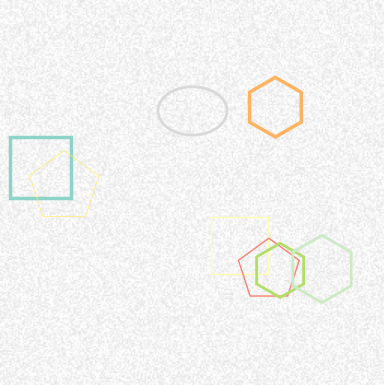[{"shape": "square", "thickness": 2.5, "radius": 0.4, "center": [0.105, 0.565]}, {"shape": "square", "thickness": 1, "radius": 0.37, "center": [0.621, 0.363]}, {"shape": "pentagon", "thickness": 1, "radius": 0.41, "center": [0.698, 0.298]}, {"shape": "hexagon", "thickness": 2.5, "radius": 0.39, "center": [0.715, 0.722]}, {"shape": "hexagon", "thickness": 2, "radius": 0.35, "center": [0.728, 0.298]}, {"shape": "oval", "thickness": 2, "radius": 0.45, "center": [0.5, 0.712]}, {"shape": "hexagon", "thickness": 2, "radius": 0.44, "center": [0.836, 0.301]}, {"shape": "pentagon", "thickness": 0.5, "radius": 0.47, "center": [0.167, 0.514]}]